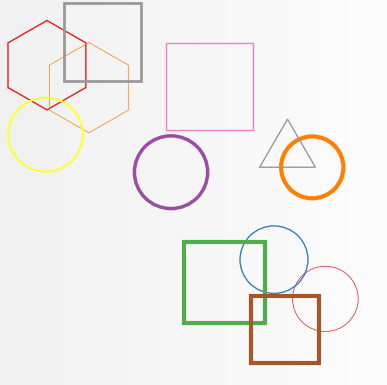[{"shape": "circle", "thickness": 0.5, "radius": 0.42, "center": [0.84, 0.224]}, {"shape": "hexagon", "thickness": 1, "radius": 0.58, "center": [0.121, 0.831]}, {"shape": "circle", "thickness": 1, "radius": 0.44, "center": [0.707, 0.326]}, {"shape": "square", "thickness": 3, "radius": 0.53, "center": [0.579, 0.266]}, {"shape": "circle", "thickness": 2.5, "radius": 0.47, "center": [0.441, 0.553]}, {"shape": "circle", "thickness": 3, "radius": 0.4, "center": [0.806, 0.565]}, {"shape": "hexagon", "thickness": 0.5, "radius": 0.59, "center": [0.229, 0.772]}, {"shape": "circle", "thickness": 1.5, "radius": 0.48, "center": [0.118, 0.65]}, {"shape": "square", "thickness": 3, "radius": 0.44, "center": [0.736, 0.144]}, {"shape": "square", "thickness": 1, "radius": 0.56, "center": [0.54, 0.775]}, {"shape": "triangle", "thickness": 1, "radius": 0.42, "center": [0.742, 0.607]}, {"shape": "square", "thickness": 2, "radius": 0.5, "center": [0.265, 0.891]}]